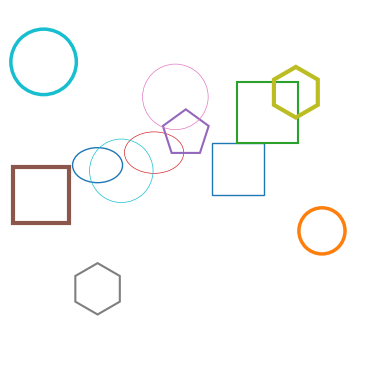[{"shape": "oval", "thickness": 1, "radius": 0.32, "center": [0.253, 0.571]}, {"shape": "square", "thickness": 1, "radius": 0.34, "center": [0.619, 0.561]}, {"shape": "circle", "thickness": 2.5, "radius": 0.3, "center": [0.836, 0.4]}, {"shape": "square", "thickness": 1.5, "radius": 0.4, "center": [0.695, 0.708]}, {"shape": "oval", "thickness": 0.5, "radius": 0.39, "center": [0.4, 0.604]}, {"shape": "pentagon", "thickness": 1.5, "radius": 0.31, "center": [0.483, 0.653]}, {"shape": "square", "thickness": 3, "radius": 0.36, "center": [0.107, 0.493]}, {"shape": "circle", "thickness": 0.5, "radius": 0.43, "center": [0.456, 0.748]}, {"shape": "hexagon", "thickness": 1.5, "radius": 0.33, "center": [0.253, 0.25]}, {"shape": "hexagon", "thickness": 3, "radius": 0.33, "center": [0.768, 0.76]}, {"shape": "circle", "thickness": 0.5, "radius": 0.41, "center": [0.315, 0.556]}, {"shape": "circle", "thickness": 2.5, "radius": 0.43, "center": [0.113, 0.839]}]